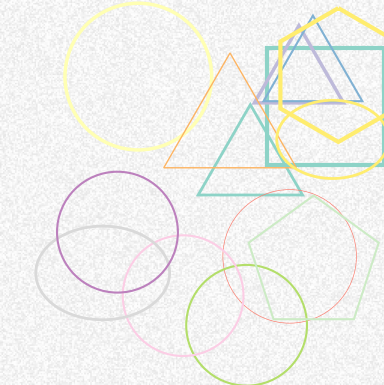[{"shape": "triangle", "thickness": 2, "radius": 0.78, "center": [0.65, 0.572]}, {"shape": "square", "thickness": 3, "radius": 0.76, "center": [0.845, 0.723]}, {"shape": "circle", "thickness": 2.5, "radius": 0.95, "center": [0.359, 0.801]}, {"shape": "triangle", "thickness": 2.5, "radius": 0.67, "center": [0.776, 0.8]}, {"shape": "circle", "thickness": 0.5, "radius": 0.87, "center": [0.752, 0.334]}, {"shape": "triangle", "thickness": 1.5, "radius": 0.74, "center": [0.813, 0.811]}, {"shape": "triangle", "thickness": 1, "radius": 0.99, "center": [0.597, 0.664]}, {"shape": "circle", "thickness": 1.5, "radius": 0.78, "center": [0.641, 0.155]}, {"shape": "circle", "thickness": 1.5, "radius": 0.78, "center": [0.476, 0.232]}, {"shape": "oval", "thickness": 2, "radius": 0.87, "center": [0.267, 0.291]}, {"shape": "circle", "thickness": 1.5, "radius": 0.78, "center": [0.305, 0.397]}, {"shape": "pentagon", "thickness": 1.5, "radius": 0.89, "center": [0.815, 0.315]}, {"shape": "oval", "thickness": 2, "radius": 0.73, "center": [0.864, 0.638]}, {"shape": "hexagon", "thickness": 3, "radius": 0.87, "center": [0.879, 0.805]}]